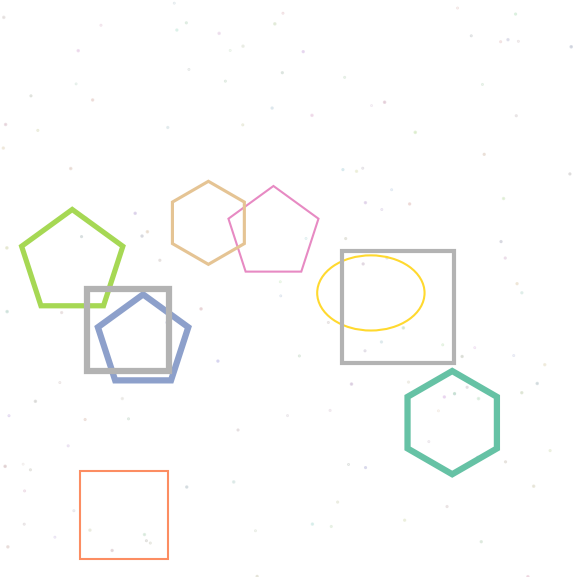[{"shape": "hexagon", "thickness": 3, "radius": 0.45, "center": [0.783, 0.267]}, {"shape": "square", "thickness": 1, "radius": 0.38, "center": [0.215, 0.107]}, {"shape": "pentagon", "thickness": 3, "radius": 0.41, "center": [0.248, 0.407]}, {"shape": "pentagon", "thickness": 1, "radius": 0.41, "center": [0.474, 0.595]}, {"shape": "pentagon", "thickness": 2.5, "radius": 0.46, "center": [0.125, 0.544]}, {"shape": "oval", "thickness": 1, "radius": 0.46, "center": [0.642, 0.492]}, {"shape": "hexagon", "thickness": 1.5, "radius": 0.36, "center": [0.361, 0.613]}, {"shape": "square", "thickness": 3, "radius": 0.36, "center": [0.222, 0.427]}, {"shape": "square", "thickness": 2, "radius": 0.48, "center": [0.69, 0.468]}]